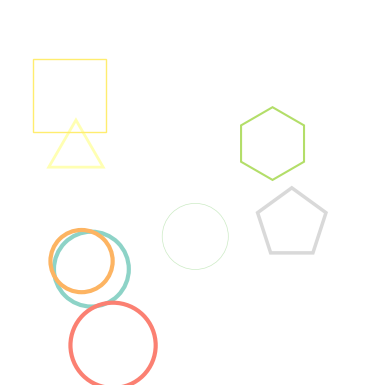[{"shape": "circle", "thickness": 3, "radius": 0.49, "center": [0.237, 0.301]}, {"shape": "triangle", "thickness": 2, "radius": 0.41, "center": [0.197, 0.607]}, {"shape": "circle", "thickness": 3, "radius": 0.55, "center": [0.294, 0.103]}, {"shape": "circle", "thickness": 3, "radius": 0.4, "center": [0.212, 0.322]}, {"shape": "hexagon", "thickness": 1.5, "radius": 0.47, "center": [0.708, 0.627]}, {"shape": "pentagon", "thickness": 2.5, "radius": 0.47, "center": [0.758, 0.419]}, {"shape": "circle", "thickness": 0.5, "radius": 0.43, "center": [0.507, 0.386]}, {"shape": "square", "thickness": 1, "radius": 0.47, "center": [0.18, 0.751]}]